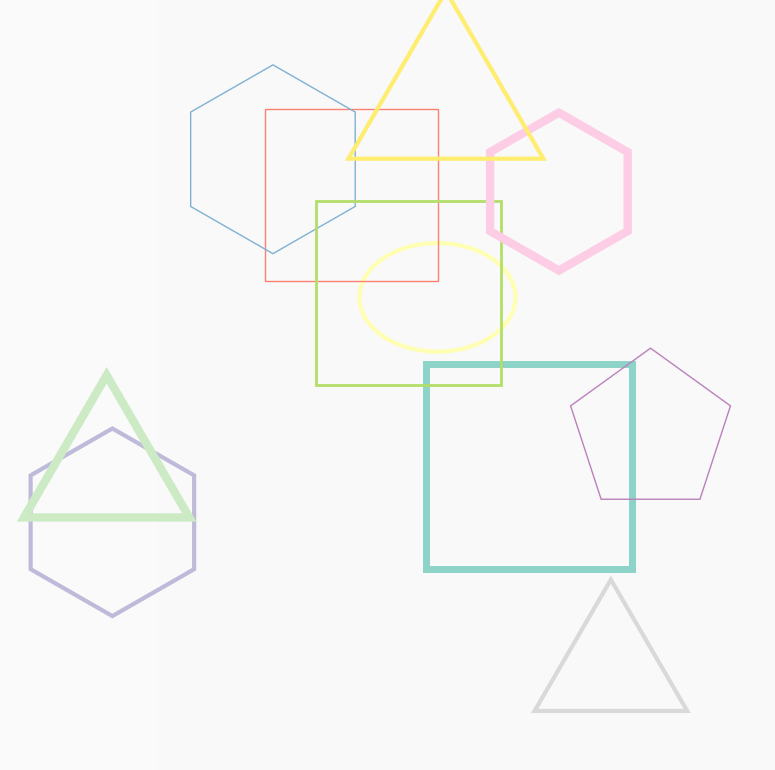[{"shape": "square", "thickness": 2.5, "radius": 0.67, "center": [0.683, 0.394]}, {"shape": "oval", "thickness": 1.5, "radius": 0.5, "center": [0.564, 0.614]}, {"shape": "hexagon", "thickness": 1.5, "radius": 0.61, "center": [0.145, 0.322]}, {"shape": "square", "thickness": 0.5, "radius": 0.56, "center": [0.454, 0.747]}, {"shape": "hexagon", "thickness": 0.5, "radius": 0.61, "center": [0.352, 0.793]}, {"shape": "square", "thickness": 1, "radius": 0.6, "center": [0.527, 0.619]}, {"shape": "hexagon", "thickness": 3, "radius": 0.51, "center": [0.721, 0.751]}, {"shape": "triangle", "thickness": 1.5, "radius": 0.57, "center": [0.788, 0.134]}, {"shape": "pentagon", "thickness": 0.5, "radius": 0.54, "center": [0.839, 0.439]}, {"shape": "triangle", "thickness": 3, "radius": 0.62, "center": [0.138, 0.39]}, {"shape": "triangle", "thickness": 1.5, "radius": 0.73, "center": [0.575, 0.866]}]